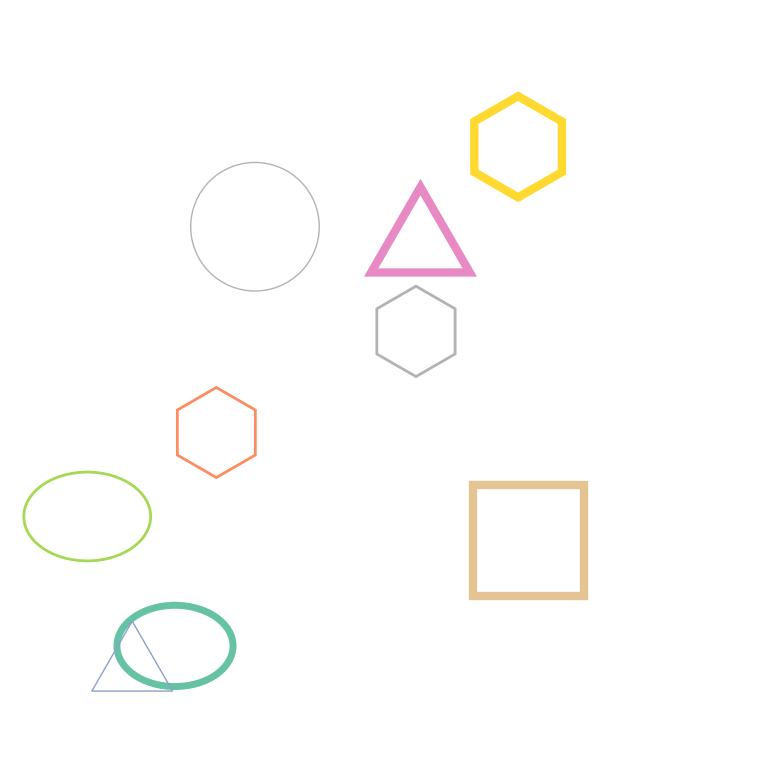[{"shape": "oval", "thickness": 2.5, "radius": 0.38, "center": [0.227, 0.161]}, {"shape": "hexagon", "thickness": 1, "radius": 0.29, "center": [0.281, 0.438]}, {"shape": "triangle", "thickness": 0.5, "radius": 0.3, "center": [0.172, 0.133]}, {"shape": "triangle", "thickness": 3, "radius": 0.37, "center": [0.546, 0.683]}, {"shape": "oval", "thickness": 1, "radius": 0.41, "center": [0.113, 0.329]}, {"shape": "hexagon", "thickness": 3, "radius": 0.33, "center": [0.673, 0.809]}, {"shape": "square", "thickness": 3, "radius": 0.36, "center": [0.686, 0.298]}, {"shape": "hexagon", "thickness": 1, "radius": 0.29, "center": [0.54, 0.57]}, {"shape": "circle", "thickness": 0.5, "radius": 0.42, "center": [0.331, 0.706]}]